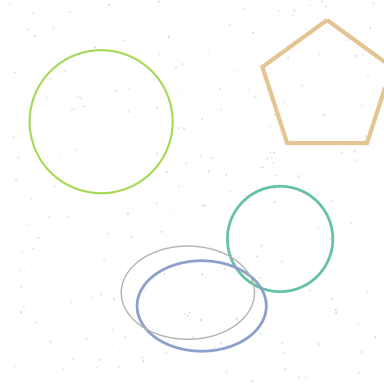[{"shape": "circle", "thickness": 2, "radius": 0.68, "center": [0.728, 0.379]}, {"shape": "oval", "thickness": 2, "radius": 0.84, "center": [0.524, 0.205]}, {"shape": "circle", "thickness": 1.5, "radius": 0.93, "center": [0.263, 0.684]}, {"shape": "pentagon", "thickness": 3, "radius": 0.88, "center": [0.85, 0.771]}, {"shape": "oval", "thickness": 1, "radius": 0.87, "center": [0.488, 0.24]}]